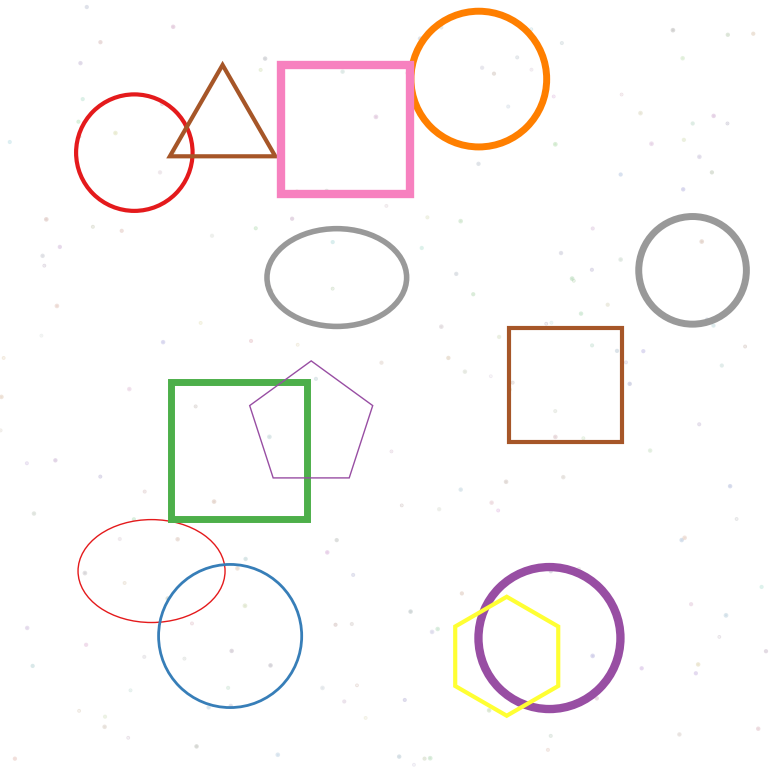[{"shape": "circle", "thickness": 1.5, "radius": 0.38, "center": [0.174, 0.802]}, {"shape": "oval", "thickness": 0.5, "radius": 0.48, "center": [0.197, 0.258]}, {"shape": "circle", "thickness": 1, "radius": 0.46, "center": [0.299, 0.174]}, {"shape": "square", "thickness": 2.5, "radius": 0.44, "center": [0.311, 0.415]}, {"shape": "circle", "thickness": 3, "radius": 0.46, "center": [0.714, 0.171]}, {"shape": "pentagon", "thickness": 0.5, "radius": 0.42, "center": [0.404, 0.447]}, {"shape": "circle", "thickness": 2.5, "radius": 0.44, "center": [0.622, 0.897]}, {"shape": "hexagon", "thickness": 1.5, "radius": 0.39, "center": [0.658, 0.148]}, {"shape": "triangle", "thickness": 1.5, "radius": 0.4, "center": [0.289, 0.837]}, {"shape": "square", "thickness": 1.5, "radius": 0.37, "center": [0.734, 0.5]}, {"shape": "square", "thickness": 3, "radius": 0.42, "center": [0.449, 0.832]}, {"shape": "circle", "thickness": 2.5, "radius": 0.35, "center": [0.899, 0.649]}, {"shape": "oval", "thickness": 2, "radius": 0.45, "center": [0.437, 0.64]}]